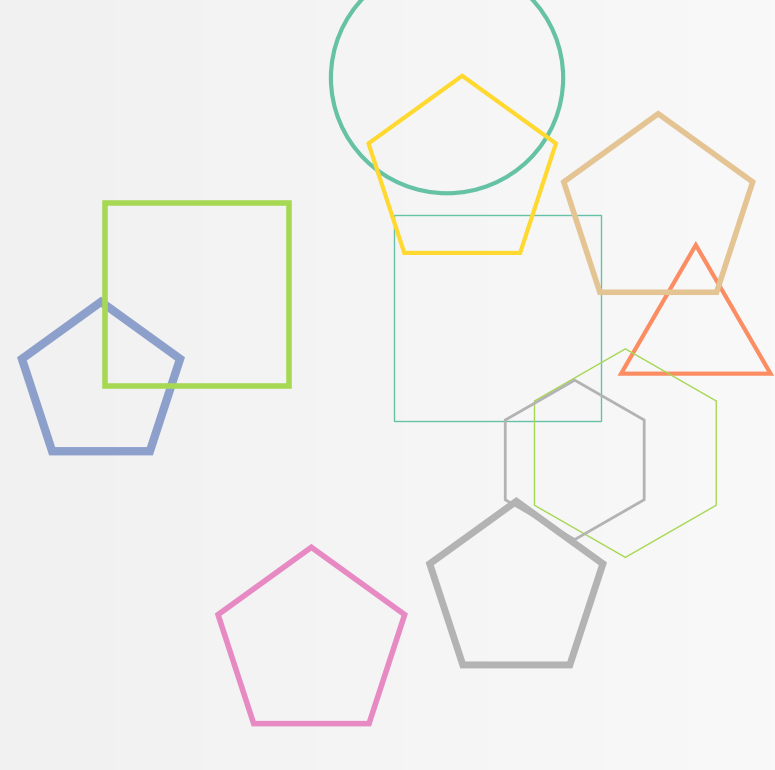[{"shape": "square", "thickness": 0.5, "radius": 0.67, "center": [0.642, 0.587]}, {"shape": "circle", "thickness": 1.5, "radius": 0.75, "center": [0.577, 0.899]}, {"shape": "triangle", "thickness": 1.5, "radius": 0.56, "center": [0.898, 0.57]}, {"shape": "pentagon", "thickness": 3, "radius": 0.54, "center": [0.13, 0.501]}, {"shape": "pentagon", "thickness": 2, "radius": 0.63, "center": [0.402, 0.163]}, {"shape": "square", "thickness": 2, "radius": 0.59, "center": [0.254, 0.617]}, {"shape": "hexagon", "thickness": 0.5, "radius": 0.68, "center": [0.807, 0.412]}, {"shape": "pentagon", "thickness": 1.5, "radius": 0.64, "center": [0.596, 0.774]}, {"shape": "pentagon", "thickness": 2, "radius": 0.64, "center": [0.849, 0.724]}, {"shape": "hexagon", "thickness": 1, "radius": 0.52, "center": [0.742, 0.403]}, {"shape": "pentagon", "thickness": 2.5, "radius": 0.59, "center": [0.666, 0.232]}]